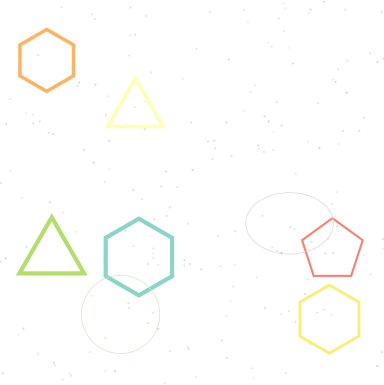[{"shape": "hexagon", "thickness": 3, "radius": 0.5, "center": [0.361, 0.332]}, {"shape": "triangle", "thickness": 2.5, "radius": 0.42, "center": [0.351, 0.713]}, {"shape": "pentagon", "thickness": 1.5, "radius": 0.41, "center": [0.863, 0.35]}, {"shape": "hexagon", "thickness": 2.5, "radius": 0.4, "center": [0.121, 0.843]}, {"shape": "triangle", "thickness": 3, "radius": 0.48, "center": [0.134, 0.338]}, {"shape": "oval", "thickness": 0.5, "radius": 0.57, "center": [0.752, 0.42]}, {"shape": "circle", "thickness": 0.5, "radius": 0.51, "center": [0.313, 0.183]}, {"shape": "hexagon", "thickness": 2, "radius": 0.44, "center": [0.856, 0.171]}]